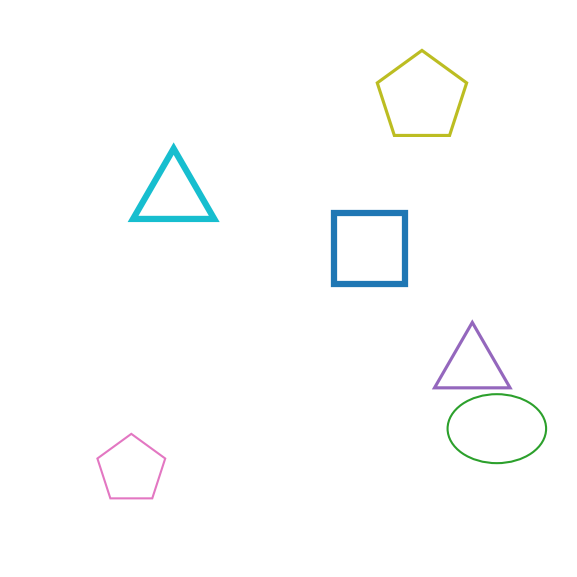[{"shape": "square", "thickness": 3, "radius": 0.31, "center": [0.64, 0.569]}, {"shape": "oval", "thickness": 1, "radius": 0.43, "center": [0.86, 0.257]}, {"shape": "triangle", "thickness": 1.5, "radius": 0.38, "center": [0.818, 0.365]}, {"shape": "pentagon", "thickness": 1, "radius": 0.31, "center": [0.227, 0.186]}, {"shape": "pentagon", "thickness": 1.5, "radius": 0.41, "center": [0.731, 0.83]}, {"shape": "triangle", "thickness": 3, "radius": 0.41, "center": [0.301, 0.661]}]